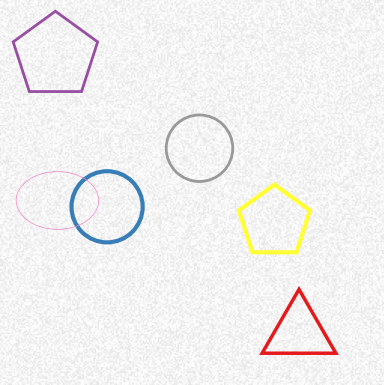[{"shape": "triangle", "thickness": 2.5, "radius": 0.55, "center": [0.777, 0.138]}, {"shape": "circle", "thickness": 3, "radius": 0.46, "center": [0.278, 0.463]}, {"shape": "pentagon", "thickness": 2, "radius": 0.58, "center": [0.144, 0.856]}, {"shape": "pentagon", "thickness": 3, "radius": 0.49, "center": [0.713, 0.423]}, {"shape": "oval", "thickness": 0.5, "radius": 0.54, "center": [0.149, 0.479]}, {"shape": "circle", "thickness": 2, "radius": 0.43, "center": [0.518, 0.615]}]